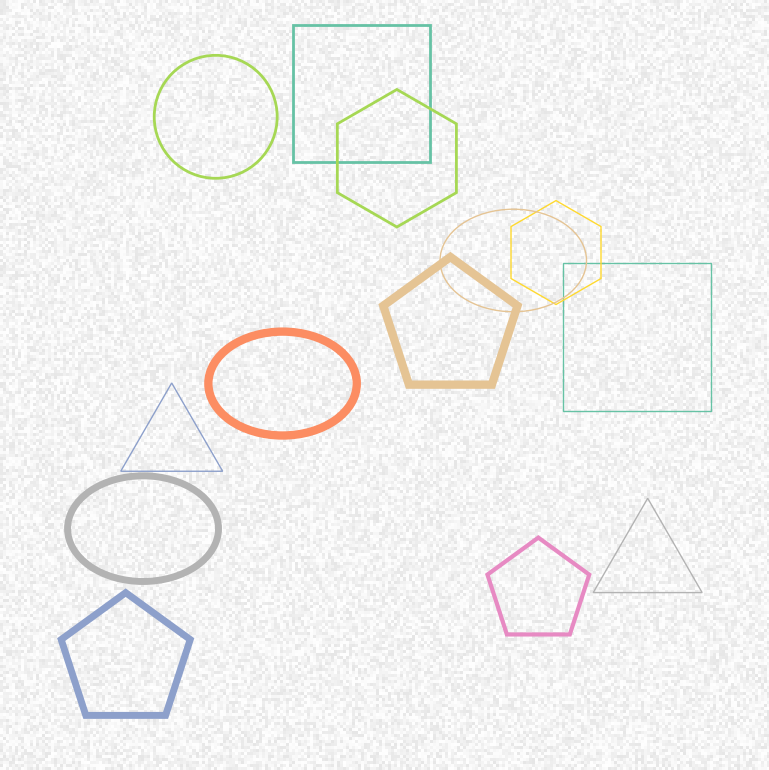[{"shape": "square", "thickness": 0.5, "radius": 0.48, "center": [0.828, 0.562]}, {"shape": "square", "thickness": 1, "radius": 0.44, "center": [0.469, 0.878]}, {"shape": "oval", "thickness": 3, "radius": 0.48, "center": [0.367, 0.502]}, {"shape": "triangle", "thickness": 0.5, "radius": 0.38, "center": [0.223, 0.426]}, {"shape": "pentagon", "thickness": 2.5, "radius": 0.44, "center": [0.163, 0.142]}, {"shape": "pentagon", "thickness": 1.5, "radius": 0.35, "center": [0.699, 0.232]}, {"shape": "circle", "thickness": 1, "radius": 0.4, "center": [0.28, 0.848]}, {"shape": "hexagon", "thickness": 1, "radius": 0.45, "center": [0.515, 0.795]}, {"shape": "hexagon", "thickness": 0.5, "radius": 0.34, "center": [0.722, 0.672]}, {"shape": "pentagon", "thickness": 3, "radius": 0.46, "center": [0.585, 0.575]}, {"shape": "oval", "thickness": 0.5, "radius": 0.48, "center": [0.667, 0.662]}, {"shape": "triangle", "thickness": 0.5, "radius": 0.41, "center": [0.841, 0.271]}, {"shape": "oval", "thickness": 2.5, "radius": 0.49, "center": [0.186, 0.313]}]